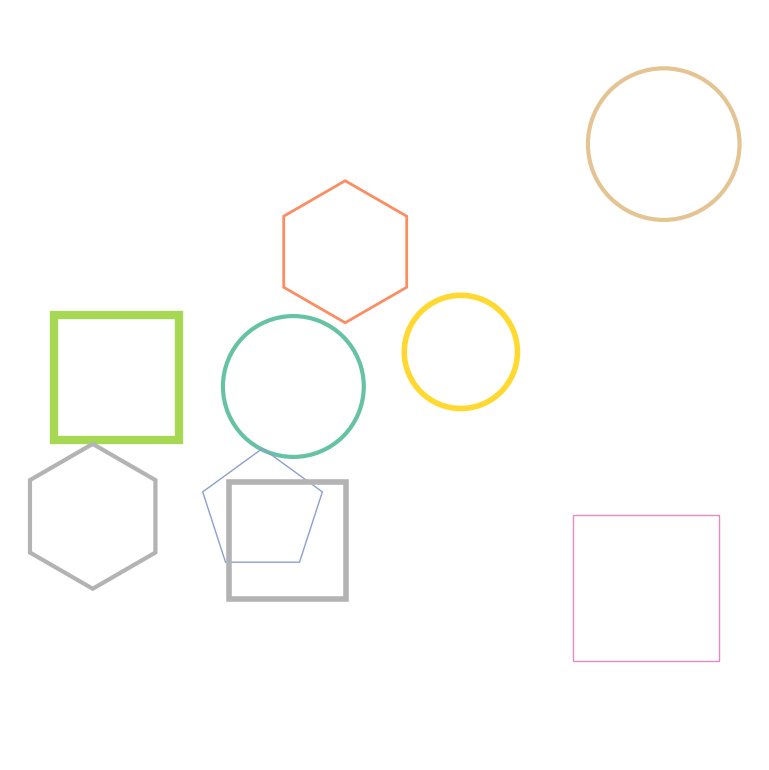[{"shape": "circle", "thickness": 1.5, "radius": 0.46, "center": [0.381, 0.498]}, {"shape": "hexagon", "thickness": 1, "radius": 0.46, "center": [0.448, 0.673]}, {"shape": "pentagon", "thickness": 0.5, "radius": 0.41, "center": [0.341, 0.336]}, {"shape": "square", "thickness": 0.5, "radius": 0.48, "center": [0.839, 0.236]}, {"shape": "square", "thickness": 3, "radius": 0.41, "center": [0.151, 0.509]}, {"shape": "circle", "thickness": 2, "radius": 0.37, "center": [0.599, 0.543]}, {"shape": "circle", "thickness": 1.5, "radius": 0.49, "center": [0.862, 0.813]}, {"shape": "square", "thickness": 2, "radius": 0.38, "center": [0.374, 0.298]}, {"shape": "hexagon", "thickness": 1.5, "radius": 0.47, "center": [0.12, 0.329]}]